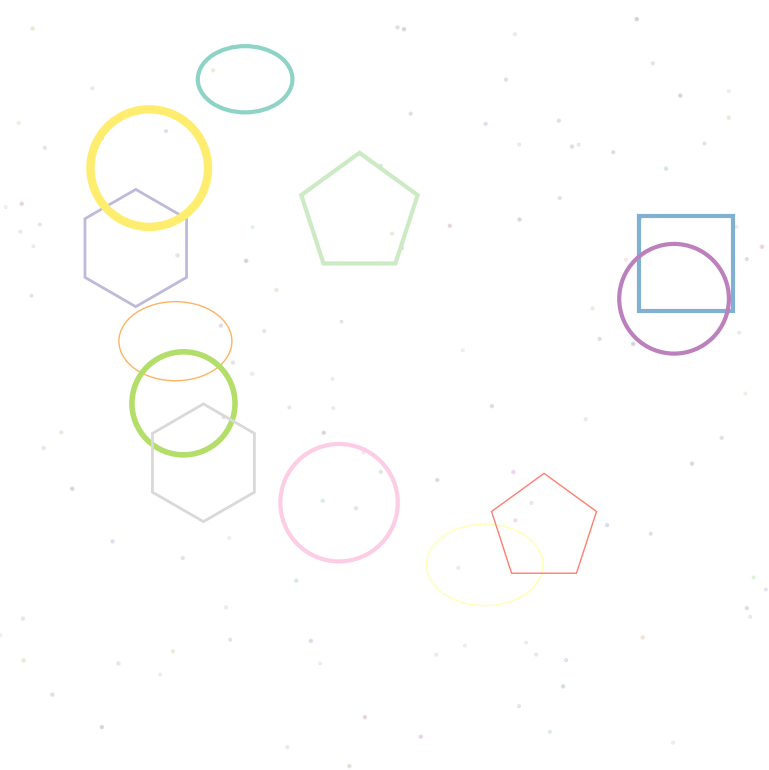[{"shape": "oval", "thickness": 1.5, "radius": 0.31, "center": [0.318, 0.897]}, {"shape": "oval", "thickness": 0.5, "radius": 0.38, "center": [0.629, 0.266]}, {"shape": "hexagon", "thickness": 1, "radius": 0.38, "center": [0.176, 0.678]}, {"shape": "pentagon", "thickness": 0.5, "radius": 0.36, "center": [0.707, 0.314]}, {"shape": "square", "thickness": 1.5, "radius": 0.31, "center": [0.891, 0.658]}, {"shape": "oval", "thickness": 0.5, "radius": 0.37, "center": [0.228, 0.557]}, {"shape": "circle", "thickness": 2, "radius": 0.33, "center": [0.238, 0.476]}, {"shape": "circle", "thickness": 1.5, "radius": 0.38, "center": [0.44, 0.347]}, {"shape": "hexagon", "thickness": 1, "radius": 0.38, "center": [0.264, 0.399]}, {"shape": "circle", "thickness": 1.5, "radius": 0.36, "center": [0.875, 0.612]}, {"shape": "pentagon", "thickness": 1.5, "radius": 0.4, "center": [0.467, 0.722]}, {"shape": "circle", "thickness": 3, "radius": 0.38, "center": [0.194, 0.782]}]